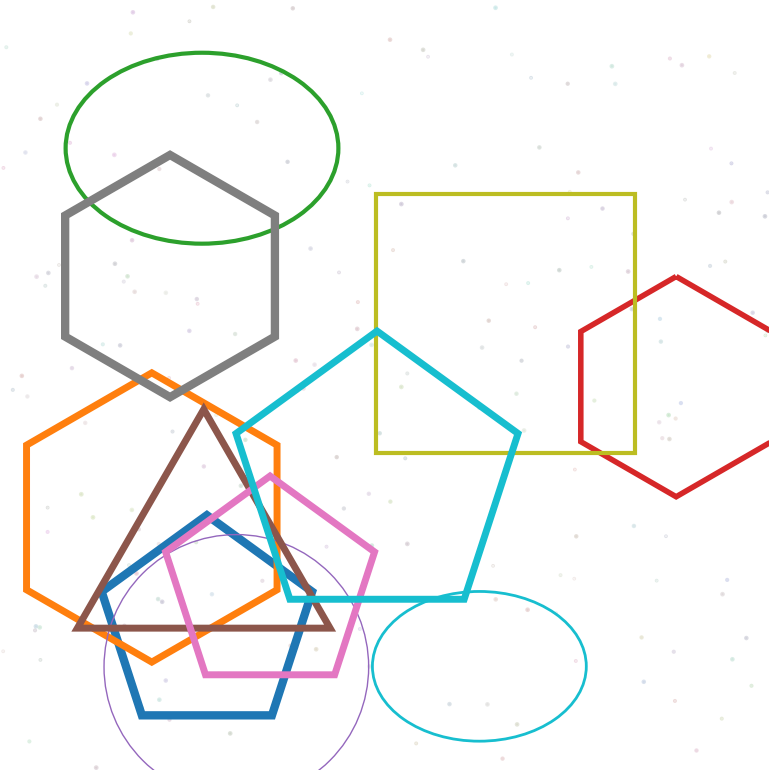[{"shape": "pentagon", "thickness": 3, "radius": 0.72, "center": [0.269, 0.187]}, {"shape": "hexagon", "thickness": 2.5, "radius": 0.94, "center": [0.197, 0.328]}, {"shape": "oval", "thickness": 1.5, "radius": 0.89, "center": [0.262, 0.808]}, {"shape": "hexagon", "thickness": 2, "radius": 0.72, "center": [0.878, 0.498]}, {"shape": "circle", "thickness": 0.5, "radius": 0.86, "center": [0.307, 0.134]}, {"shape": "triangle", "thickness": 2.5, "radius": 0.95, "center": [0.265, 0.279]}, {"shape": "pentagon", "thickness": 2.5, "radius": 0.71, "center": [0.351, 0.239]}, {"shape": "hexagon", "thickness": 3, "radius": 0.79, "center": [0.221, 0.641]}, {"shape": "square", "thickness": 1.5, "radius": 0.84, "center": [0.657, 0.58]}, {"shape": "pentagon", "thickness": 2.5, "radius": 0.96, "center": [0.49, 0.378]}, {"shape": "oval", "thickness": 1, "radius": 0.69, "center": [0.623, 0.135]}]